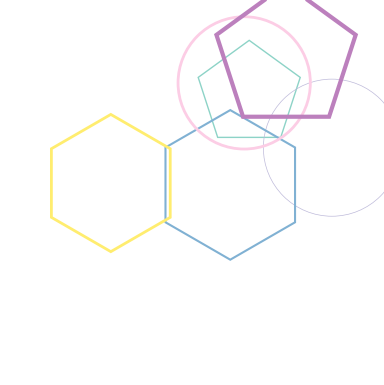[{"shape": "pentagon", "thickness": 1, "radius": 0.7, "center": [0.647, 0.756]}, {"shape": "circle", "thickness": 0.5, "radius": 0.89, "center": [0.862, 0.616]}, {"shape": "hexagon", "thickness": 1.5, "radius": 0.97, "center": [0.598, 0.52]}, {"shape": "circle", "thickness": 2, "radius": 0.86, "center": [0.634, 0.785]}, {"shape": "pentagon", "thickness": 3, "radius": 0.95, "center": [0.743, 0.851]}, {"shape": "hexagon", "thickness": 2, "radius": 0.89, "center": [0.288, 0.525]}]